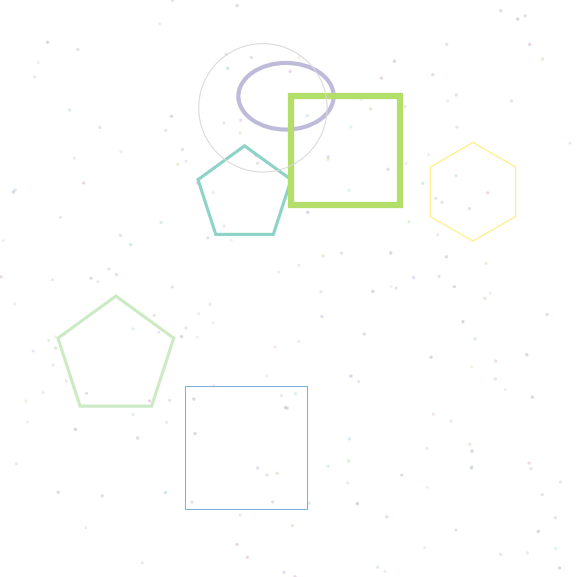[{"shape": "pentagon", "thickness": 1.5, "radius": 0.42, "center": [0.423, 0.662]}, {"shape": "oval", "thickness": 2, "radius": 0.41, "center": [0.495, 0.832]}, {"shape": "square", "thickness": 0.5, "radius": 0.53, "center": [0.426, 0.224]}, {"shape": "square", "thickness": 3, "radius": 0.47, "center": [0.598, 0.738]}, {"shape": "circle", "thickness": 0.5, "radius": 0.56, "center": [0.455, 0.812]}, {"shape": "pentagon", "thickness": 1.5, "radius": 0.53, "center": [0.201, 0.381]}, {"shape": "hexagon", "thickness": 0.5, "radius": 0.43, "center": [0.819, 0.667]}]